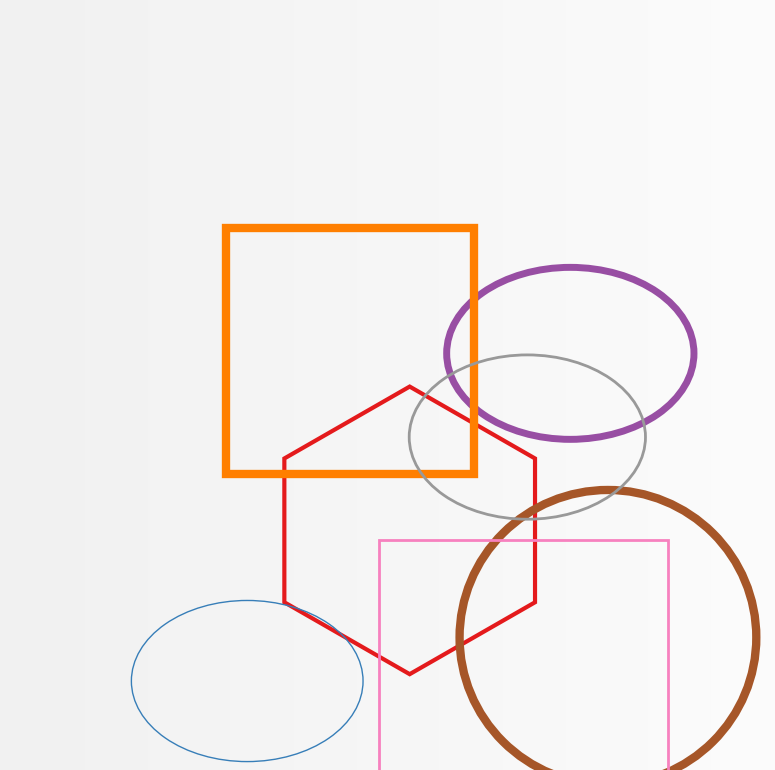[{"shape": "hexagon", "thickness": 1.5, "radius": 0.93, "center": [0.529, 0.311]}, {"shape": "oval", "thickness": 0.5, "radius": 0.75, "center": [0.319, 0.116]}, {"shape": "oval", "thickness": 2.5, "radius": 0.8, "center": [0.736, 0.541]}, {"shape": "square", "thickness": 3, "radius": 0.8, "center": [0.452, 0.544]}, {"shape": "circle", "thickness": 3, "radius": 0.96, "center": [0.784, 0.172]}, {"shape": "square", "thickness": 1, "radius": 0.93, "center": [0.675, 0.112]}, {"shape": "oval", "thickness": 1, "radius": 0.76, "center": [0.68, 0.432]}]